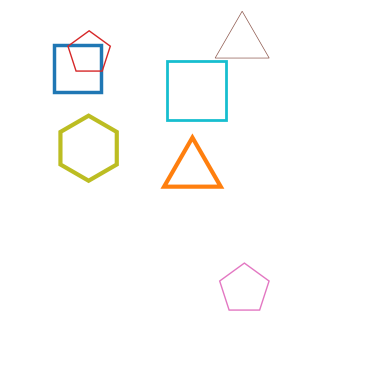[{"shape": "square", "thickness": 2.5, "radius": 0.3, "center": [0.201, 0.821]}, {"shape": "triangle", "thickness": 3, "radius": 0.43, "center": [0.5, 0.558]}, {"shape": "pentagon", "thickness": 1, "radius": 0.29, "center": [0.232, 0.862]}, {"shape": "triangle", "thickness": 0.5, "radius": 0.41, "center": [0.629, 0.89]}, {"shape": "pentagon", "thickness": 1, "radius": 0.34, "center": [0.635, 0.249]}, {"shape": "hexagon", "thickness": 3, "radius": 0.42, "center": [0.23, 0.615]}, {"shape": "square", "thickness": 2, "radius": 0.39, "center": [0.511, 0.765]}]